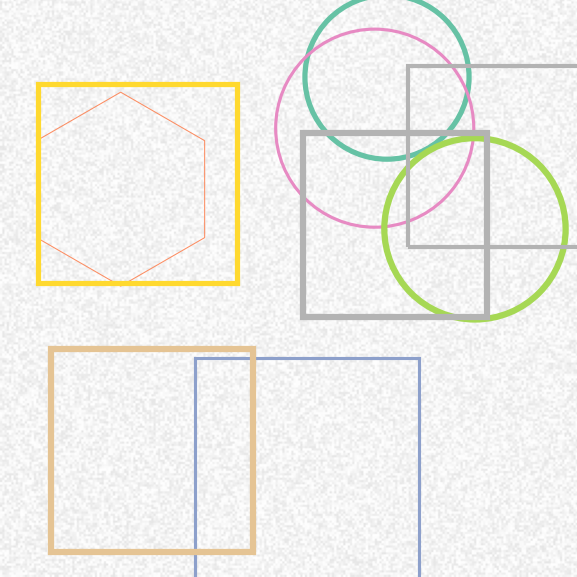[{"shape": "circle", "thickness": 2.5, "radius": 0.71, "center": [0.67, 0.866]}, {"shape": "hexagon", "thickness": 0.5, "radius": 0.84, "center": [0.209, 0.672]}, {"shape": "square", "thickness": 1.5, "radius": 0.97, "center": [0.532, 0.185]}, {"shape": "circle", "thickness": 1.5, "radius": 0.86, "center": [0.649, 0.777]}, {"shape": "circle", "thickness": 3, "radius": 0.78, "center": [0.822, 0.603]}, {"shape": "square", "thickness": 2.5, "radius": 0.86, "center": [0.238, 0.682]}, {"shape": "square", "thickness": 3, "radius": 0.88, "center": [0.263, 0.219]}, {"shape": "square", "thickness": 2, "radius": 0.78, "center": [0.864, 0.728]}, {"shape": "square", "thickness": 3, "radius": 0.8, "center": [0.684, 0.609]}]